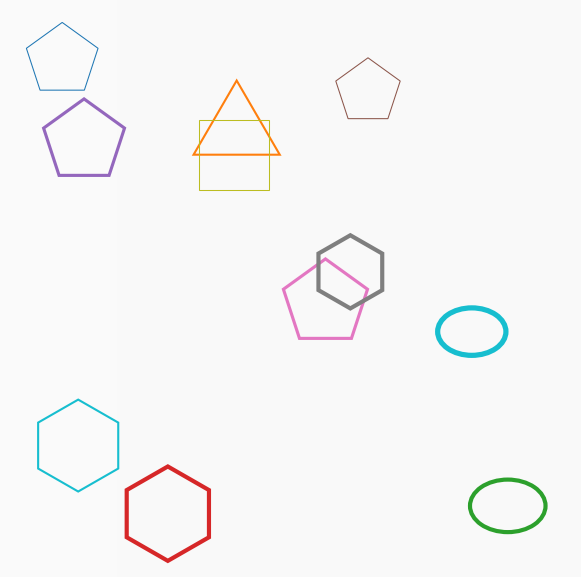[{"shape": "pentagon", "thickness": 0.5, "radius": 0.32, "center": [0.107, 0.895]}, {"shape": "triangle", "thickness": 1, "radius": 0.43, "center": [0.407, 0.774]}, {"shape": "oval", "thickness": 2, "radius": 0.32, "center": [0.874, 0.123]}, {"shape": "hexagon", "thickness": 2, "radius": 0.41, "center": [0.289, 0.11]}, {"shape": "pentagon", "thickness": 1.5, "radius": 0.37, "center": [0.145, 0.755]}, {"shape": "pentagon", "thickness": 0.5, "radius": 0.29, "center": [0.633, 0.841]}, {"shape": "pentagon", "thickness": 1.5, "radius": 0.38, "center": [0.56, 0.475]}, {"shape": "hexagon", "thickness": 2, "radius": 0.32, "center": [0.603, 0.528]}, {"shape": "square", "thickness": 0.5, "radius": 0.3, "center": [0.403, 0.731]}, {"shape": "oval", "thickness": 2.5, "radius": 0.29, "center": [0.812, 0.425]}, {"shape": "hexagon", "thickness": 1, "radius": 0.4, "center": [0.135, 0.228]}]